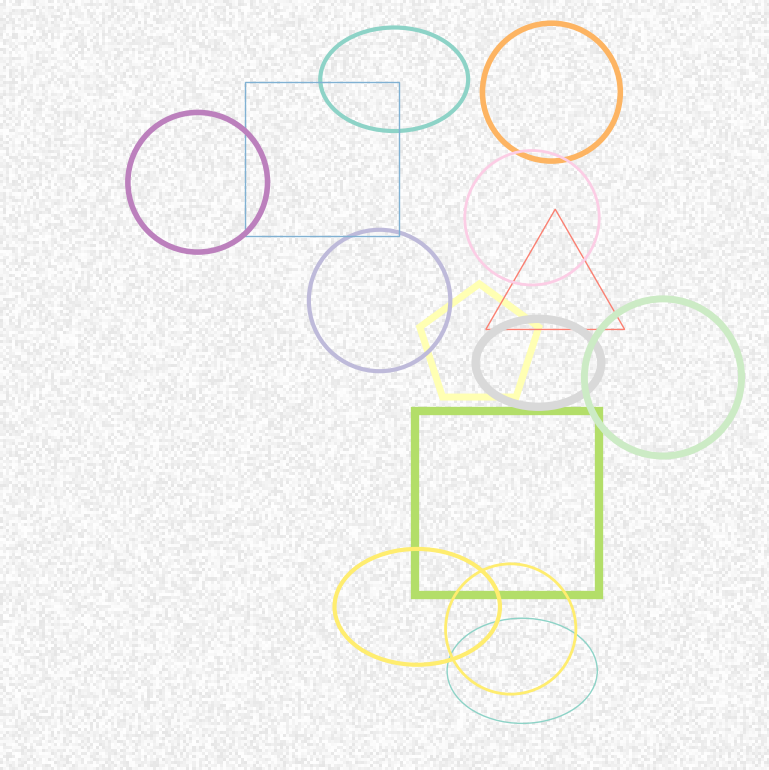[{"shape": "oval", "thickness": 1.5, "radius": 0.48, "center": [0.512, 0.897]}, {"shape": "oval", "thickness": 0.5, "radius": 0.49, "center": [0.678, 0.129]}, {"shape": "pentagon", "thickness": 2.5, "radius": 0.41, "center": [0.622, 0.55]}, {"shape": "circle", "thickness": 1.5, "radius": 0.46, "center": [0.493, 0.61]}, {"shape": "triangle", "thickness": 0.5, "radius": 0.52, "center": [0.721, 0.624]}, {"shape": "square", "thickness": 0.5, "radius": 0.5, "center": [0.418, 0.794]}, {"shape": "circle", "thickness": 2, "radius": 0.45, "center": [0.716, 0.88]}, {"shape": "square", "thickness": 3, "radius": 0.6, "center": [0.658, 0.346]}, {"shape": "circle", "thickness": 1, "radius": 0.44, "center": [0.691, 0.717]}, {"shape": "oval", "thickness": 3, "radius": 0.41, "center": [0.699, 0.529]}, {"shape": "circle", "thickness": 2, "radius": 0.45, "center": [0.257, 0.763]}, {"shape": "circle", "thickness": 2.5, "radius": 0.51, "center": [0.861, 0.51]}, {"shape": "circle", "thickness": 1, "radius": 0.42, "center": [0.663, 0.183]}, {"shape": "oval", "thickness": 1.5, "radius": 0.54, "center": [0.542, 0.212]}]